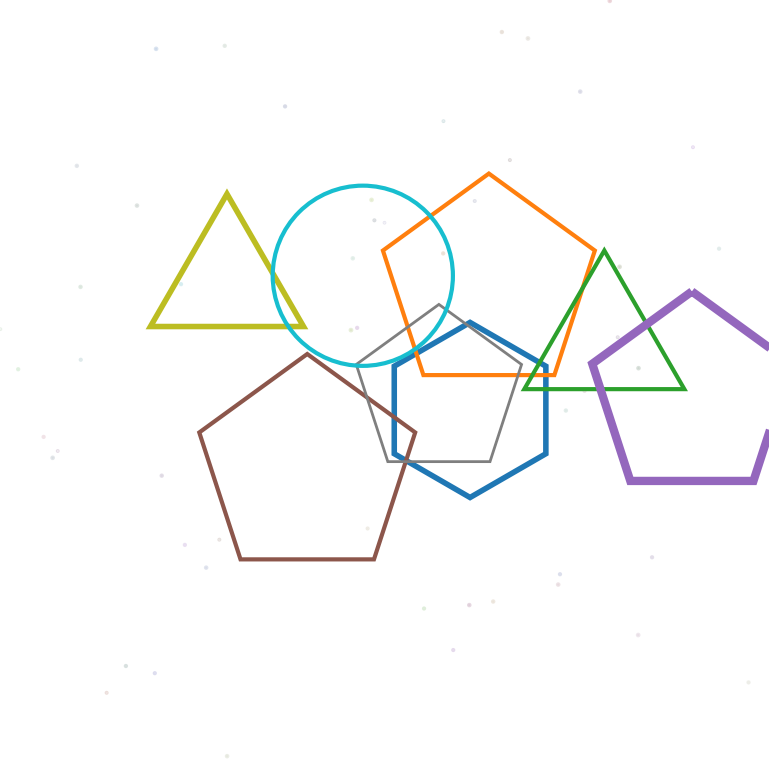[{"shape": "hexagon", "thickness": 2, "radius": 0.57, "center": [0.61, 0.468]}, {"shape": "pentagon", "thickness": 1.5, "radius": 0.72, "center": [0.635, 0.63]}, {"shape": "triangle", "thickness": 1.5, "radius": 0.6, "center": [0.785, 0.555]}, {"shape": "pentagon", "thickness": 3, "radius": 0.68, "center": [0.899, 0.485]}, {"shape": "pentagon", "thickness": 1.5, "radius": 0.74, "center": [0.399, 0.393]}, {"shape": "pentagon", "thickness": 1, "radius": 0.56, "center": [0.57, 0.492]}, {"shape": "triangle", "thickness": 2, "radius": 0.57, "center": [0.295, 0.633]}, {"shape": "circle", "thickness": 1.5, "radius": 0.59, "center": [0.471, 0.642]}]